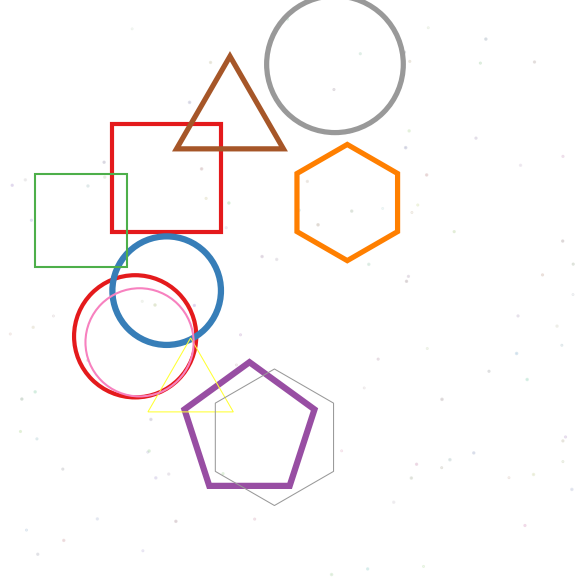[{"shape": "circle", "thickness": 2, "radius": 0.53, "center": [0.234, 0.417]}, {"shape": "square", "thickness": 2, "radius": 0.47, "center": [0.288, 0.691]}, {"shape": "circle", "thickness": 3, "radius": 0.47, "center": [0.289, 0.496]}, {"shape": "square", "thickness": 1, "radius": 0.4, "center": [0.14, 0.617]}, {"shape": "pentagon", "thickness": 3, "radius": 0.59, "center": [0.432, 0.254]}, {"shape": "hexagon", "thickness": 2.5, "radius": 0.5, "center": [0.601, 0.648]}, {"shape": "triangle", "thickness": 0.5, "radius": 0.43, "center": [0.33, 0.329]}, {"shape": "triangle", "thickness": 2.5, "radius": 0.53, "center": [0.398, 0.795]}, {"shape": "circle", "thickness": 1, "radius": 0.47, "center": [0.242, 0.406]}, {"shape": "circle", "thickness": 2.5, "radius": 0.59, "center": [0.58, 0.888]}, {"shape": "hexagon", "thickness": 0.5, "radius": 0.59, "center": [0.475, 0.242]}]